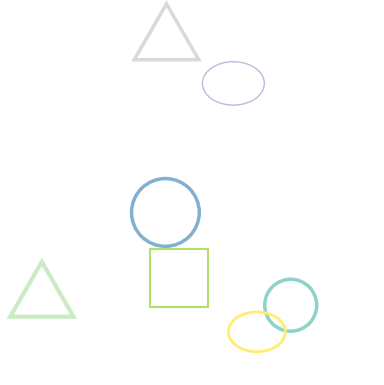[{"shape": "circle", "thickness": 2.5, "radius": 0.34, "center": [0.755, 0.207]}, {"shape": "oval", "thickness": 1, "radius": 0.4, "center": [0.606, 0.783]}, {"shape": "circle", "thickness": 2.5, "radius": 0.44, "center": [0.43, 0.448]}, {"shape": "square", "thickness": 1.5, "radius": 0.38, "center": [0.464, 0.278]}, {"shape": "triangle", "thickness": 2.5, "radius": 0.48, "center": [0.432, 0.893]}, {"shape": "triangle", "thickness": 3, "radius": 0.48, "center": [0.109, 0.225]}, {"shape": "oval", "thickness": 2, "radius": 0.37, "center": [0.667, 0.138]}]